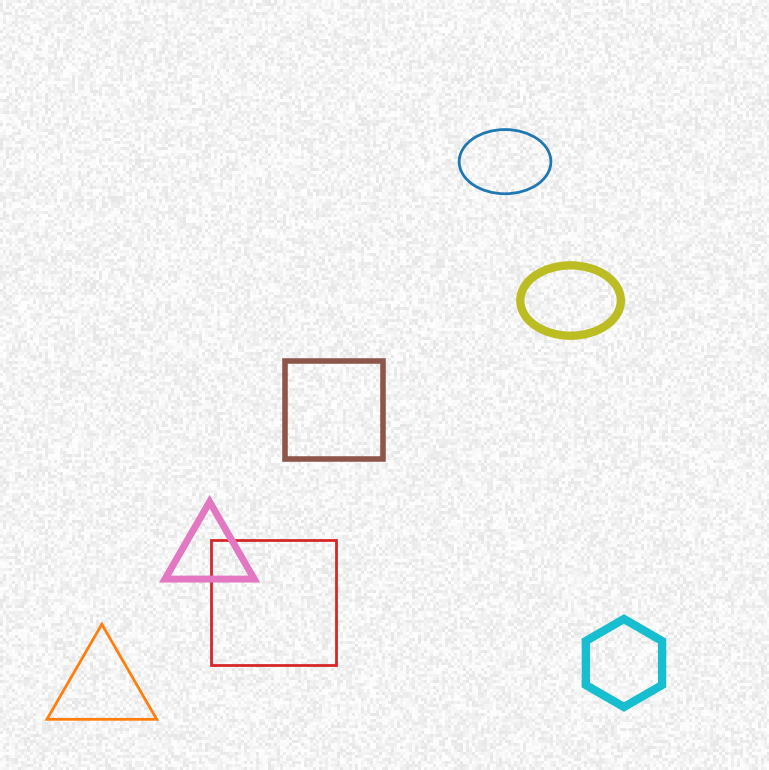[{"shape": "oval", "thickness": 1, "radius": 0.3, "center": [0.656, 0.79]}, {"shape": "triangle", "thickness": 1, "radius": 0.41, "center": [0.132, 0.107]}, {"shape": "square", "thickness": 1, "radius": 0.4, "center": [0.355, 0.218]}, {"shape": "square", "thickness": 2, "radius": 0.32, "center": [0.434, 0.468]}, {"shape": "triangle", "thickness": 2.5, "radius": 0.33, "center": [0.272, 0.281]}, {"shape": "oval", "thickness": 3, "radius": 0.33, "center": [0.741, 0.61]}, {"shape": "hexagon", "thickness": 3, "radius": 0.29, "center": [0.81, 0.139]}]